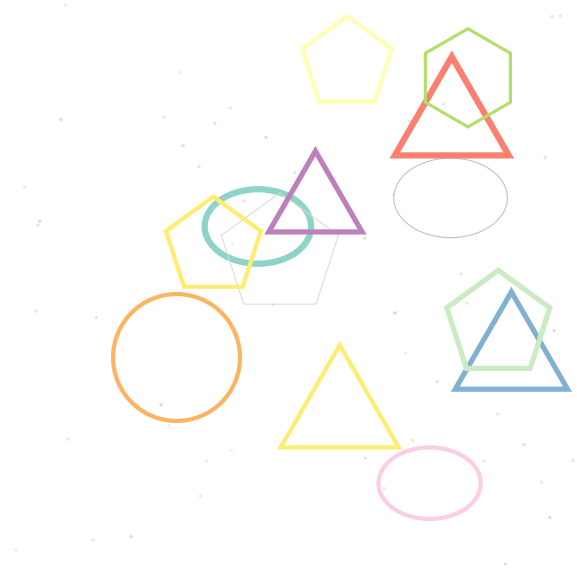[{"shape": "oval", "thickness": 3, "radius": 0.46, "center": [0.447, 0.607]}, {"shape": "pentagon", "thickness": 2, "radius": 0.41, "center": [0.601, 0.889]}, {"shape": "oval", "thickness": 0.5, "radius": 0.49, "center": [0.78, 0.657]}, {"shape": "triangle", "thickness": 3, "radius": 0.57, "center": [0.782, 0.787]}, {"shape": "triangle", "thickness": 2.5, "radius": 0.56, "center": [0.886, 0.381]}, {"shape": "circle", "thickness": 2, "radius": 0.55, "center": [0.306, 0.38]}, {"shape": "hexagon", "thickness": 1.5, "radius": 0.43, "center": [0.81, 0.864]}, {"shape": "oval", "thickness": 2, "radius": 0.44, "center": [0.744, 0.162]}, {"shape": "pentagon", "thickness": 0.5, "radius": 0.53, "center": [0.485, 0.559]}, {"shape": "triangle", "thickness": 2.5, "radius": 0.47, "center": [0.546, 0.644]}, {"shape": "pentagon", "thickness": 2.5, "radius": 0.47, "center": [0.863, 0.437]}, {"shape": "pentagon", "thickness": 2, "radius": 0.43, "center": [0.369, 0.572]}, {"shape": "triangle", "thickness": 2, "radius": 0.59, "center": [0.588, 0.283]}]